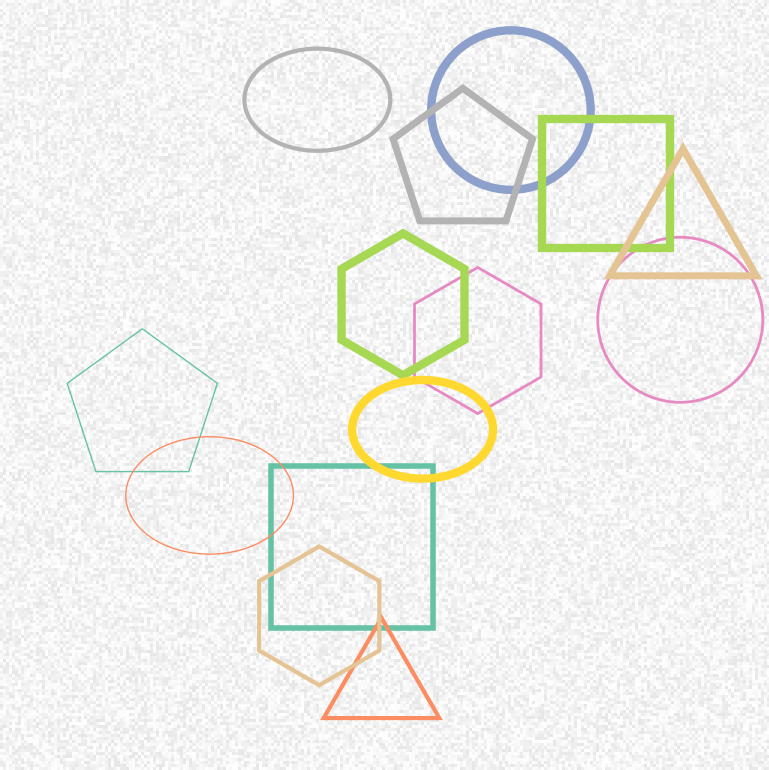[{"shape": "square", "thickness": 2, "radius": 0.52, "center": [0.457, 0.289]}, {"shape": "pentagon", "thickness": 0.5, "radius": 0.51, "center": [0.185, 0.47]}, {"shape": "triangle", "thickness": 1.5, "radius": 0.43, "center": [0.495, 0.111]}, {"shape": "oval", "thickness": 0.5, "radius": 0.54, "center": [0.272, 0.357]}, {"shape": "circle", "thickness": 3, "radius": 0.52, "center": [0.663, 0.857]}, {"shape": "circle", "thickness": 1, "radius": 0.54, "center": [0.883, 0.585]}, {"shape": "hexagon", "thickness": 1, "radius": 0.47, "center": [0.62, 0.558]}, {"shape": "square", "thickness": 3, "radius": 0.42, "center": [0.787, 0.761]}, {"shape": "hexagon", "thickness": 3, "radius": 0.46, "center": [0.523, 0.605]}, {"shape": "oval", "thickness": 3, "radius": 0.46, "center": [0.549, 0.442]}, {"shape": "hexagon", "thickness": 1.5, "radius": 0.45, "center": [0.415, 0.2]}, {"shape": "triangle", "thickness": 2.5, "radius": 0.55, "center": [0.887, 0.697]}, {"shape": "pentagon", "thickness": 2.5, "radius": 0.48, "center": [0.601, 0.79]}, {"shape": "oval", "thickness": 1.5, "radius": 0.47, "center": [0.412, 0.87]}]